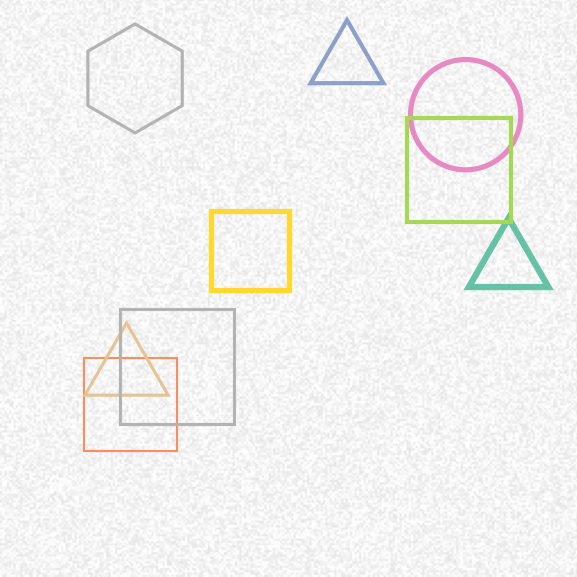[{"shape": "triangle", "thickness": 3, "radius": 0.4, "center": [0.881, 0.542]}, {"shape": "square", "thickness": 1, "radius": 0.4, "center": [0.226, 0.298]}, {"shape": "triangle", "thickness": 2, "radius": 0.36, "center": [0.601, 0.891]}, {"shape": "circle", "thickness": 2.5, "radius": 0.48, "center": [0.806, 0.801]}, {"shape": "square", "thickness": 2, "radius": 0.45, "center": [0.794, 0.706]}, {"shape": "square", "thickness": 2.5, "radius": 0.34, "center": [0.433, 0.566]}, {"shape": "triangle", "thickness": 1.5, "radius": 0.42, "center": [0.219, 0.356]}, {"shape": "hexagon", "thickness": 1.5, "radius": 0.47, "center": [0.234, 0.863]}, {"shape": "square", "thickness": 1.5, "radius": 0.5, "center": [0.306, 0.364]}]